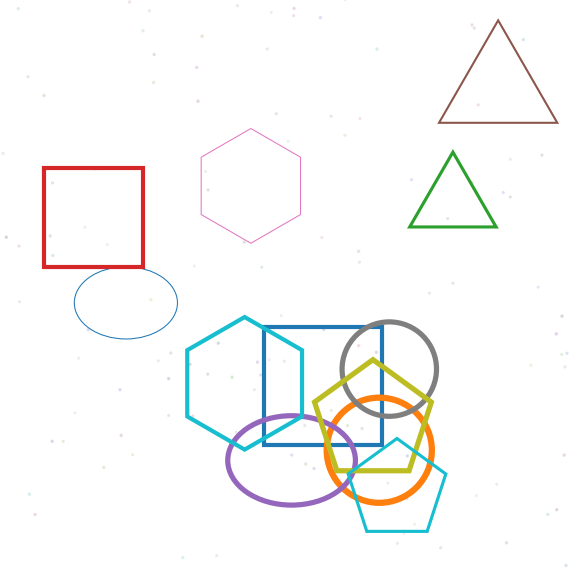[{"shape": "oval", "thickness": 0.5, "radius": 0.45, "center": [0.218, 0.475]}, {"shape": "square", "thickness": 2, "radius": 0.51, "center": [0.559, 0.331]}, {"shape": "circle", "thickness": 3, "radius": 0.46, "center": [0.657, 0.22]}, {"shape": "triangle", "thickness": 1.5, "radius": 0.43, "center": [0.784, 0.649]}, {"shape": "square", "thickness": 2, "radius": 0.43, "center": [0.162, 0.622]}, {"shape": "oval", "thickness": 2.5, "radius": 0.55, "center": [0.505, 0.202]}, {"shape": "triangle", "thickness": 1, "radius": 0.59, "center": [0.863, 0.846]}, {"shape": "hexagon", "thickness": 0.5, "radius": 0.5, "center": [0.434, 0.677]}, {"shape": "circle", "thickness": 2.5, "radius": 0.41, "center": [0.674, 0.36]}, {"shape": "pentagon", "thickness": 2.5, "radius": 0.53, "center": [0.646, 0.27]}, {"shape": "pentagon", "thickness": 1.5, "radius": 0.44, "center": [0.687, 0.151]}, {"shape": "hexagon", "thickness": 2, "radius": 0.57, "center": [0.424, 0.335]}]